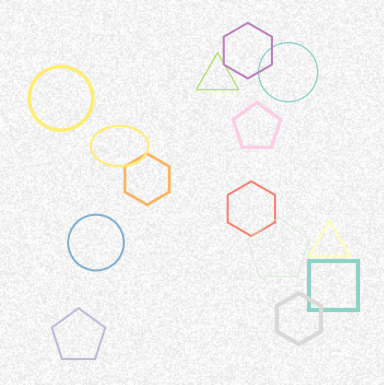[{"shape": "square", "thickness": 3, "radius": 0.32, "center": [0.867, 0.259]}, {"shape": "circle", "thickness": 1, "radius": 0.38, "center": [0.748, 0.812]}, {"shape": "triangle", "thickness": 1.5, "radius": 0.31, "center": [0.856, 0.365]}, {"shape": "pentagon", "thickness": 1.5, "radius": 0.37, "center": [0.204, 0.126]}, {"shape": "hexagon", "thickness": 1.5, "radius": 0.36, "center": [0.653, 0.458]}, {"shape": "circle", "thickness": 1.5, "radius": 0.36, "center": [0.249, 0.37]}, {"shape": "hexagon", "thickness": 2, "radius": 0.33, "center": [0.382, 0.534]}, {"shape": "triangle", "thickness": 1, "radius": 0.32, "center": [0.565, 0.799]}, {"shape": "pentagon", "thickness": 2.5, "radius": 0.32, "center": [0.667, 0.67]}, {"shape": "hexagon", "thickness": 3, "radius": 0.33, "center": [0.776, 0.172]}, {"shape": "hexagon", "thickness": 1.5, "radius": 0.36, "center": [0.644, 0.868]}, {"shape": "pentagon", "thickness": 0.5, "radius": 0.42, "center": [0.723, 0.351]}, {"shape": "oval", "thickness": 1.5, "radius": 0.37, "center": [0.311, 0.621]}, {"shape": "circle", "thickness": 2.5, "radius": 0.41, "center": [0.158, 0.745]}]